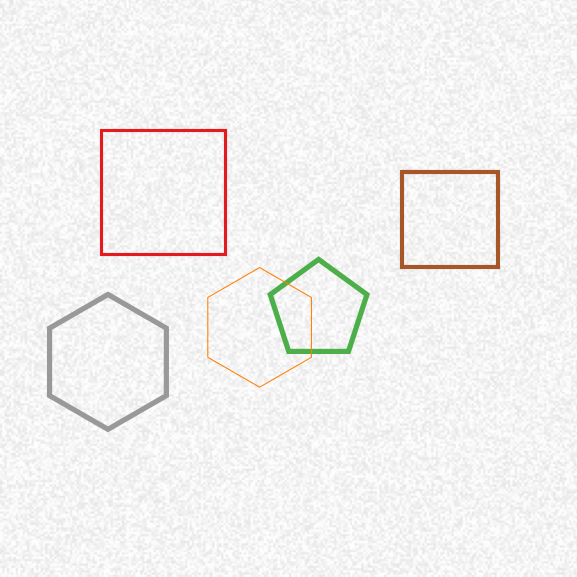[{"shape": "square", "thickness": 1.5, "radius": 0.54, "center": [0.282, 0.667]}, {"shape": "pentagon", "thickness": 2.5, "radius": 0.44, "center": [0.552, 0.462]}, {"shape": "hexagon", "thickness": 0.5, "radius": 0.52, "center": [0.45, 0.432]}, {"shape": "square", "thickness": 2, "radius": 0.41, "center": [0.779, 0.619]}, {"shape": "hexagon", "thickness": 2.5, "radius": 0.58, "center": [0.187, 0.372]}]